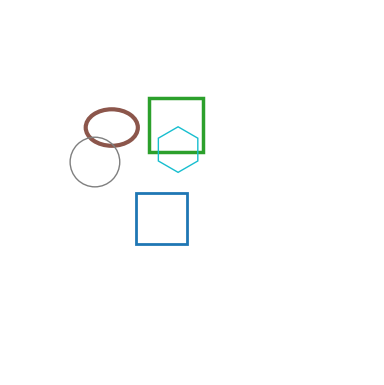[{"shape": "square", "thickness": 2, "radius": 0.33, "center": [0.421, 0.433]}, {"shape": "square", "thickness": 2.5, "radius": 0.35, "center": [0.457, 0.675]}, {"shape": "oval", "thickness": 3, "radius": 0.34, "center": [0.29, 0.669]}, {"shape": "circle", "thickness": 1, "radius": 0.32, "center": [0.247, 0.579]}, {"shape": "hexagon", "thickness": 1, "radius": 0.3, "center": [0.463, 0.611]}]